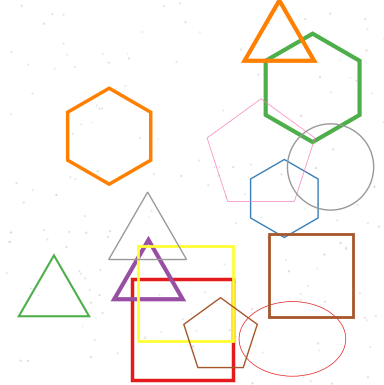[{"shape": "oval", "thickness": 0.5, "radius": 0.69, "center": [0.76, 0.12]}, {"shape": "square", "thickness": 2.5, "radius": 0.66, "center": [0.474, 0.144]}, {"shape": "hexagon", "thickness": 1, "radius": 0.51, "center": [0.739, 0.484]}, {"shape": "triangle", "thickness": 1.5, "radius": 0.53, "center": [0.14, 0.231]}, {"shape": "hexagon", "thickness": 3, "radius": 0.7, "center": [0.812, 0.772]}, {"shape": "triangle", "thickness": 3, "radius": 0.51, "center": [0.386, 0.274]}, {"shape": "hexagon", "thickness": 2.5, "radius": 0.62, "center": [0.284, 0.646]}, {"shape": "triangle", "thickness": 3, "radius": 0.52, "center": [0.726, 0.894]}, {"shape": "square", "thickness": 2, "radius": 0.61, "center": [0.482, 0.238]}, {"shape": "pentagon", "thickness": 1, "radius": 0.5, "center": [0.573, 0.126]}, {"shape": "square", "thickness": 2, "radius": 0.54, "center": [0.808, 0.284]}, {"shape": "pentagon", "thickness": 0.5, "radius": 0.74, "center": [0.678, 0.596]}, {"shape": "triangle", "thickness": 1, "radius": 0.58, "center": [0.383, 0.384]}, {"shape": "circle", "thickness": 1, "radius": 0.56, "center": [0.859, 0.566]}]